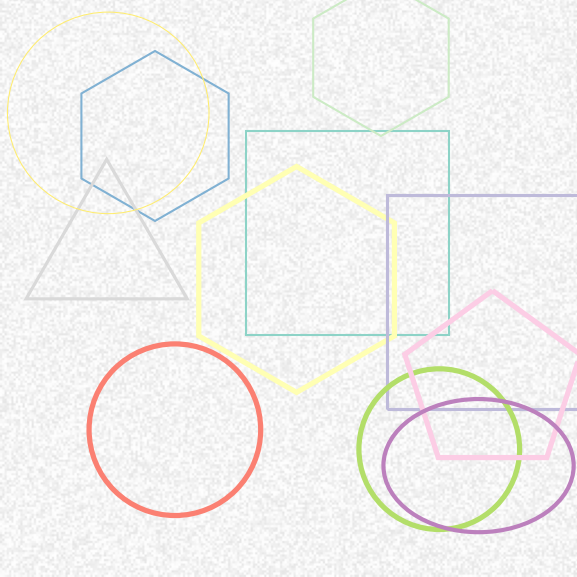[{"shape": "square", "thickness": 1, "radius": 0.88, "center": [0.602, 0.595]}, {"shape": "hexagon", "thickness": 2.5, "radius": 0.98, "center": [0.514, 0.515]}, {"shape": "square", "thickness": 1.5, "radius": 0.93, "center": [0.856, 0.476]}, {"shape": "circle", "thickness": 2.5, "radius": 0.74, "center": [0.303, 0.255]}, {"shape": "hexagon", "thickness": 1, "radius": 0.74, "center": [0.268, 0.764]}, {"shape": "circle", "thickness": 2.5, "radius": 0.7, "center": [0.761, 0.221]}, {"shape": "pentagon", "thickness": 2.5, "radius": 0.8, "center": [0.853, 0.336]}, {"shape": "triangle", "thickness": 1.5, "radius": 0.81, "center": [0.185, 0.562]}, {"shape": "oval", "thickness": 2, "radius": 0.82, "center": [0.829, 0.193]}, {"shape": "hexagon", "thickness": 1, "radius": 0.68, "center": [0.66, 0.899]}, {"shape": "circle", "thickness": 0.5, "radius": 0.87, "center": [0.187, 0.804]}]